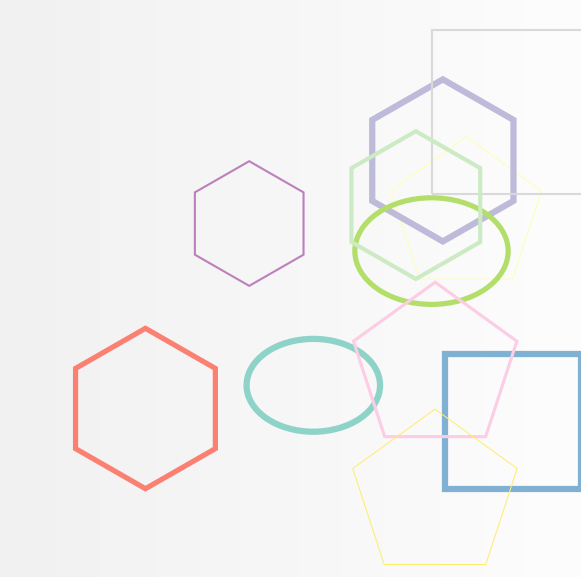[{"shape": "oval", "thickness": 3, "radius": 0.57, "center": [0.539, 0.332]}, {"shape": "pentagon", "thickness": 0.5, "radius": 0.68, "center": [0.802, 0.626]}, {"shape": "hexagon", "thickness": 3, "radius": 0.7, "center": [0.762, 0.721]}, {"shape": "hexagon", "thickness": 2.5, "radius": 0.69, "center": [0.25, 0.292]}, {"shape": "square", "thickness": 3, "radius": 0.59, "center": [0.882, 0.27]}, {"shape": "oval", "thickness": 2.5, "radius": 0.66, "center": [0.742, 0.564]}, {"shape": "pentagon", "thickness": 1.5, "radius": 0.74, "center": [0.749, 0.363]}, {"shape": "square", "thickness": 1, "radius": 0.71, "center": [0.886, 0.805]}, {"shape": "hexagon", "thickness": 1, "radius": 0.54, "center": [0.429, 0.612]}, {"shape": "hexagon", "thickness": 2, "radius": 0.64, "center": [0.715, 0.644]}, {"shape": "pentagon", "thickness": 0.5, "radius": 0.74, "center": [0.748, 0.142]}]